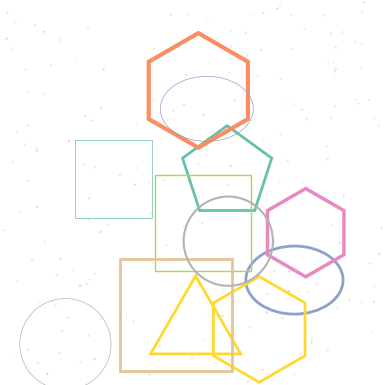[{"shape": "square", "thickness": 0.5, "radius": 0.5, "center": [0.296, 0.535]}, {"shape": "pentagon", "thickness": 2, "radius": 0.61, "center": [0.59, 0.552]}, {"shape": "hexagon", "thickness": 3, "radius": 0.74, "center": [0.515, 0.765]}, {"shape": "oval", "thickness": 0.5, "radius": 0.6, "center": [0.537, 0.717]}, {"shape": "oval", "thickness": 2, "radius": 0.63, "center": [0.765, 0.272]}, {"shape": "hexagon", "thickness": 2.5, "radius": 0.57, "center": [0.794, 0.396]}, {"shape": "square", "thickness": 1, "radius": 0.63, "center": [0.528, 0.42]}, {"shape": "hexagon", "thickness": 2, "radius": 0.69, "center": [0.673, 0.144]}, {"shape": "triangle", "thickness": 2, "radius": 0.68, "center": [0.508, 0.148]}, {"shape": "square", "thickness": 2, "radius": 0.73, "center": [0.458, 0.181]}, {"shape": "circle", "thickness": 0.5, "radius": 0.59, "center": [0.17, 0.106]}, {"shape": "circle", "thickness": 1.5, "radius": 0.58, "center": [0.593, 0.374]}]